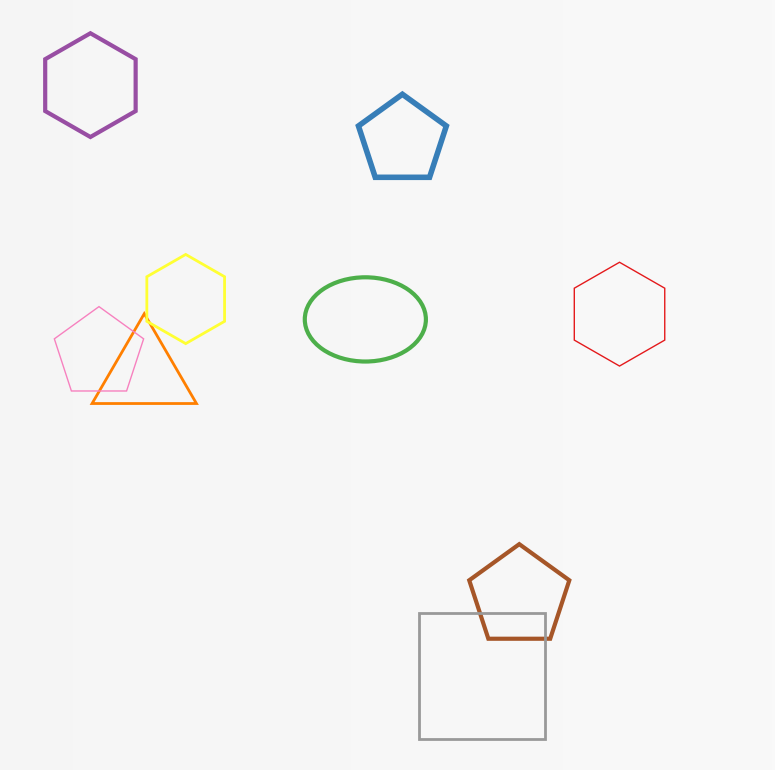[{"shape": "hexagon", "thickness": 0.5, "radius": 0.34, "center": [0.799, 0.592]}, {"shape": "pentagon", "thickness": 2, "radius": 0.3, "center": [0.519, 0.818]}, {"shape": "oval", "thickness": 1.5, "radius": 0.39, "center": [0.471, 0.585]}, {"shape": "hexagon", "thickness": 1.5, "radius": 0.34, "center": [0.117, 0.889]}, {"shape": "triangle", "thickness": 1, "radius": 0.39, "center": [0.186, 0.515]}, {"shape": "hexagon", "thickness": 1, "radius": 0.29, "center": [0.24, 0.612]}, {"shape": "pentagon", "thickness": 1.5, "radius": 0.34, "center": [0.67, 0.225]}, {"shape": "pentagon", "thickness": 0.5, "radius": 0.3, "center": [0.128, 0.541]}, {"shape": "square", "thickness": 1, "radius": 0.41, "center": [0.622, 0.122]}]